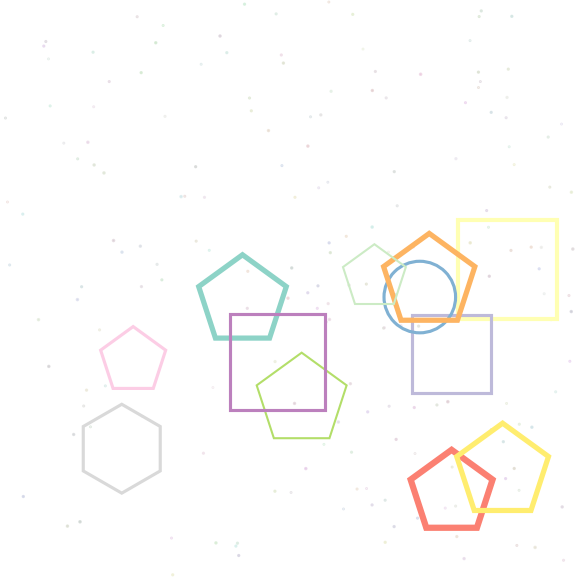[{"shape": "pentagon", "thickness": 2.5, "radius": 0.4, "center": [0.42, 0.478]}, {"shape": "square", "thickness": 2, "radius": 0.43, "center": [0.879, 0.532]}, {"shape": "square", "thickness": 1.5, "radius": 0.34, "center": [0.781, 0.386]}, {"shape": "pentagon", "thickness": 3, "radius": 0.37, "center": [0.782, 0.146]}, {"shape": "circle", "thickness": 1.5, "radius": 0.31, "center": [0.727, 0.485]}, {"shape": "pentagon", "thickness": 2.5, "radius": 0.42, "center": [0.743, 0.512]}, {"shape": "pentagon", "thickness": 1, "radius": 0.41, "center": [0.522, 0.307]}, {"shape": "pentagon", "thickness": 1.5, "radius": 0.3, "center": [0.231, 0.374]}, {"shape": "hexagon", "thickness": 1.5, "radius": 0.38, "center": [0.211, 0.222]}, {"shape": "square", "thickness": 1.5, "radius": 0.41, "center": [0.48, 0.373]}, {"shape": "pentagon", "thickness": 1, "radius": 0.29, "center": [0.648, 0.519]}, {"shape": "pentagon", "thickness": 2.5, "radius": 0.42, "center": [0.87, 0.183]}]